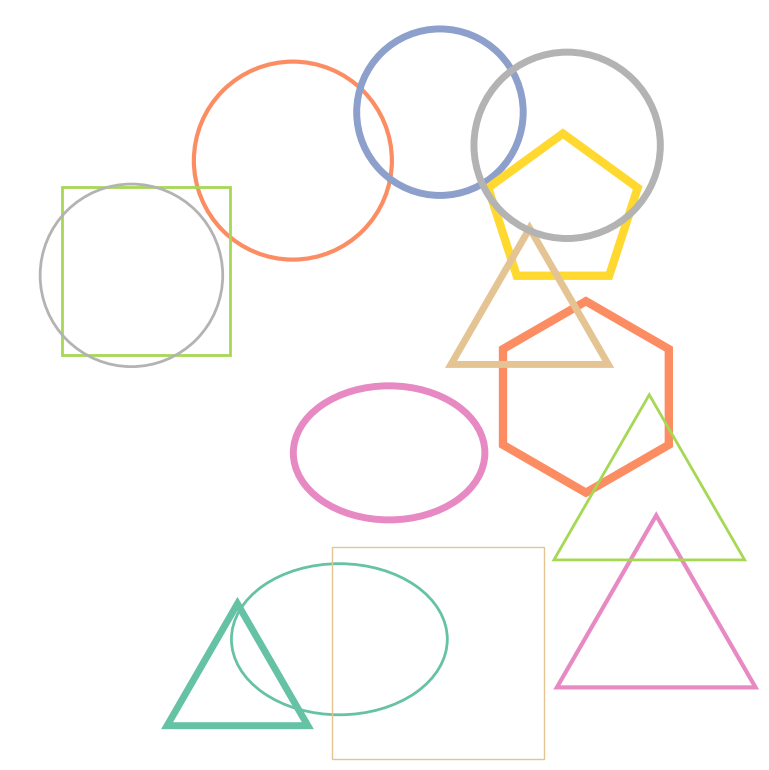[{"shape": "oval", "thickness": 1, "radius": 0.7, "center": [0.441, 0.17]}, {"shape": "triangle", "thickness": 2.5, "radius": 0.53, "center": [0.308, 0.11]}, {"shape": "circle", "thickness": 1.5, "radius": 0.64, "center": [0.38, 0.791]}, {"shape": "hexagon", "thickness": 3, "radius": 0.62, "center": [0.761, 0.485]}, {"shape": "circle", "thickness": 2.5, "radius": 0.54, "center": [0.571, 0.854]}, {"shape": "triangle", "thickness": 1.5, "radius": 0.74, "center": [0.852, 0.182]}, {"shape": "oval", "thickness": 2.5, "radius": 0.62, "center": [0.505, 0.412]}, {"shape": "triangle", "thickness": 1, "radius": 0.72, "center": [0.843, 0.344]}, {"shape": "square", "thickness": 1, "radius": 0.54, "center": [0.19, 0.648]}, {"shape": "pentagon", "thickness": 3, "radius": 0.51, "center": [0.731, 0.724]}, {"shape": "square", "thickness": 0.5, "radius": 0.69, "center": [0.569, 0.152]}, {"shape": "triangle", "thickness": 2.5, "radius": 0.59, "center": [0.688, 0.586]}, {"shape": "circle", "thickness": 1, "radius": 0.59, "center": [0.171, 0.642]}, {"shape": "circle", "thickness": 2.5, "radius": 0.61, "center": [0.737, 0.811]}]